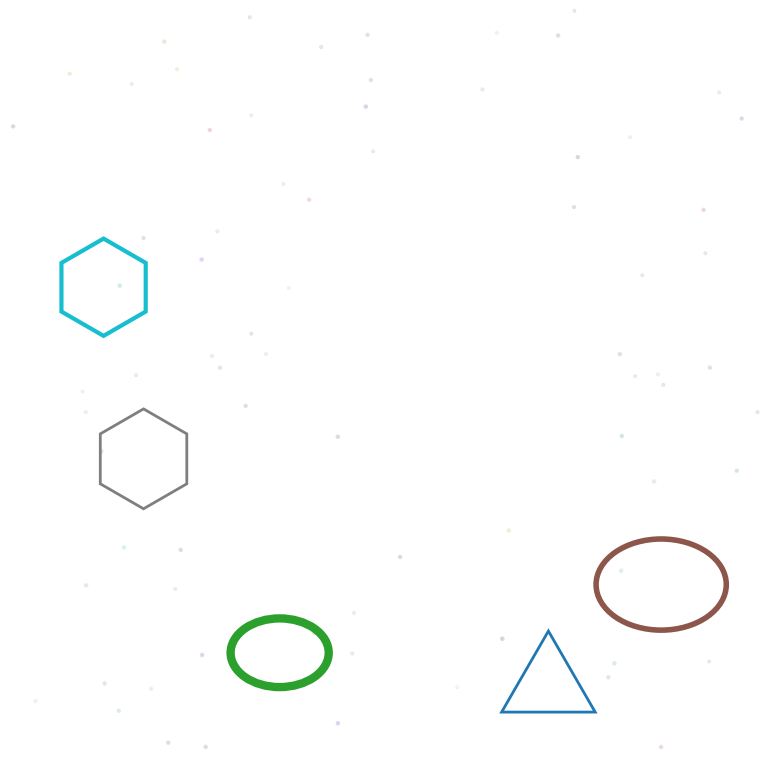[{"shape": "triangle", "thickness": 1, "radius": 0.35, "center": [0.712, 0.11]}, {"shape": "oval", "thickness": 3, "radius": 0.32, "center": [0.363, 0.152]}, {"shape": "oval", "thickness": 2, "radius": 0.42, "center": [0.859, 0.241]}, {"shape": "hexagon", "thickness": 1, "radius": 0.32, "center": [0.186, 0.404]}, {"shape": "hexagon", "thickness": 1.5, "radius": 0.32, "center": [0.135, 0.627]}]